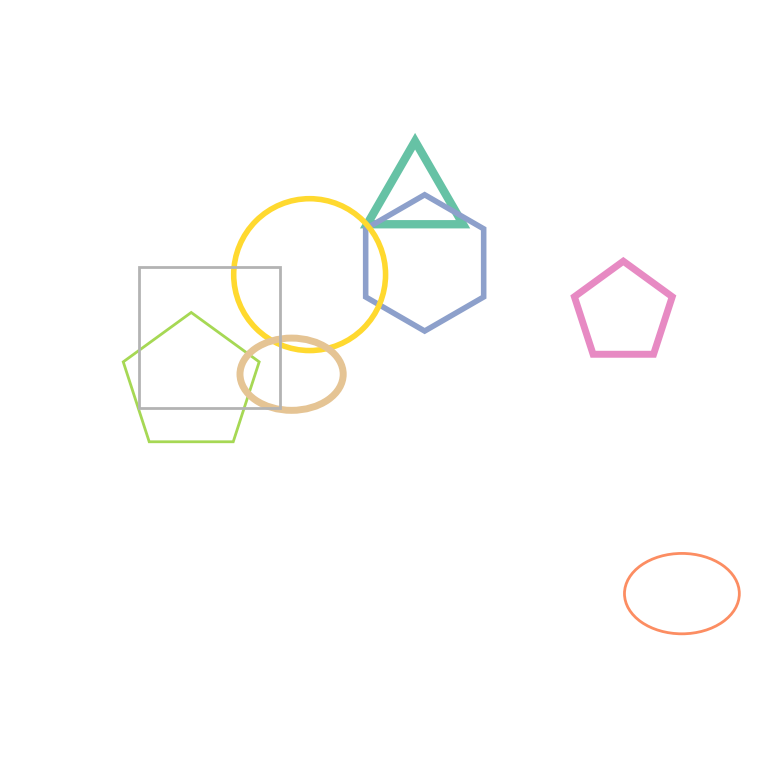[{"shape": "triangle", "thickness": 3, "radius": 0.36, "center": [0.539, 0.745]}, {"shape": "oval", "thickness": 1, "radius": 0.37, "center": [0.886, 0.229]}, {"shape": "hexagon", "thickness": 2, "radius": 0.44, "center": [0.552, 0.659]}, {"shape": "pentagon", "thickness": 2.5, "radius": 0.33, "center": [0.81, 0.594]}, {"shape": "pentagon", "thickness": 1, "radius": 0.46, "center": [0.248, 0.501]}, {"shape": "circle", "thickness": 2, "radius": 0.49, "center": [0.402, 0.643]}, {"shape": "oval", "thickness": 2.5, "radius": 0.34, "center": [0.379, 0.514]}, {"shape": "square", "thickness": 1, "radius": 0.46, "center": [0.272, 0.562]}]